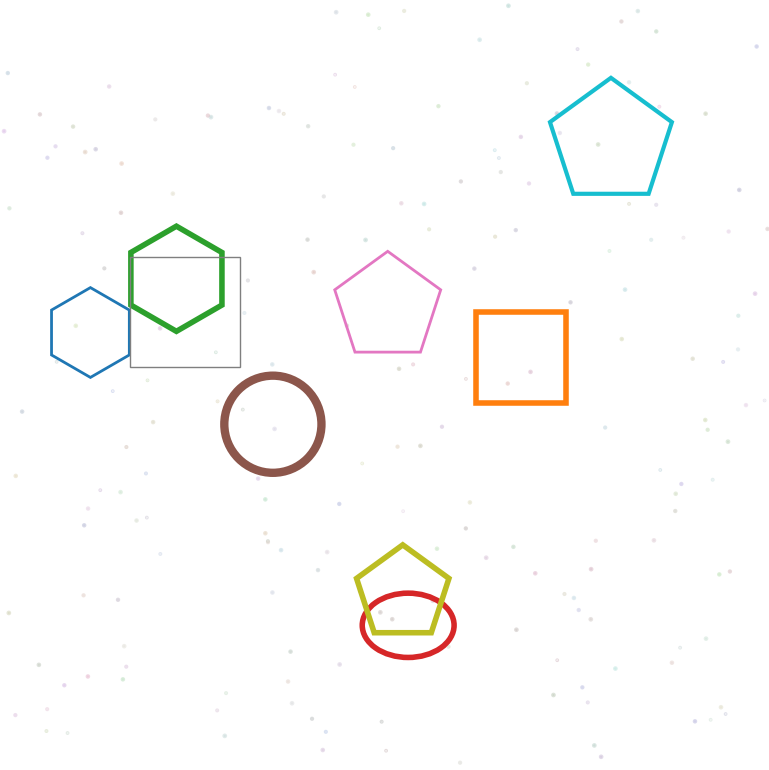[{"shape": "hexagon", "thickness": 1, "radius": 0.29, "center": [0.117, 0.568]}, {"shape": "square", "thickness": 2, "radius": 0.29, "center": [0.677, 0.536]}, {"shape": "hexagon", "thickness": 2, "radius": 0.34, "center": [0.229, 0.638]}, {"shape": "oval", "thickness": 2, "radius": 0.3, "center": [0.53, 0.188]}, {"shape": "circle", "thickness": 3, "radius": 0.32, "center": [0.354, 0.449]}, {"shape": "pentagon", "thickness": 1, "radius": 0.36, "center": [0.504, 0.601]}, {"shape": "square", "thickness": 0.5, "radius": 0.36, "center": [0.24, 0.595]}, {"shape": "pentagon", "thickness": 2, "radius": 0.32, "center": [0.523, 0.229]}, {"shape": "pentagon", "thickness": 1.5, "radius": 0.42, "center": [0.793, 0.816]}]